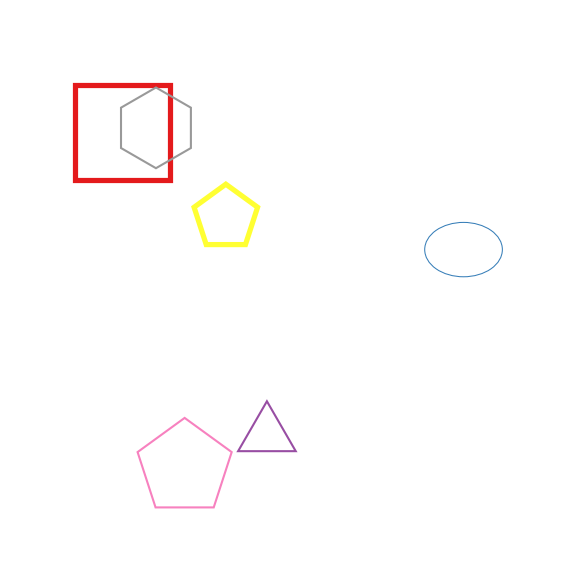[{"shape": "square", "thickness": 2.5, "radius": 0.41, "center": [0.212, 0.769]}, {"shape": "oval", "thickness": 0.5, "radius": 0.34, "center": [0.803, 0.567]}, {"shape": "triangle", "thickness": 1, "radius": 0.29, "center": [0.462, 0.247]}, {"shape": "pentagon", "thickness": 2.5, "radius": 0.29, "center": [0.391, 0.622]}, {"shape": "pentagon", "thickness": 1, "radius": 0.43, "center": [0.32, 0.19]}, {"shape": "hexagon", "thickness": 1, "radius": 0.35, "center": [0.27, 0.778]}]